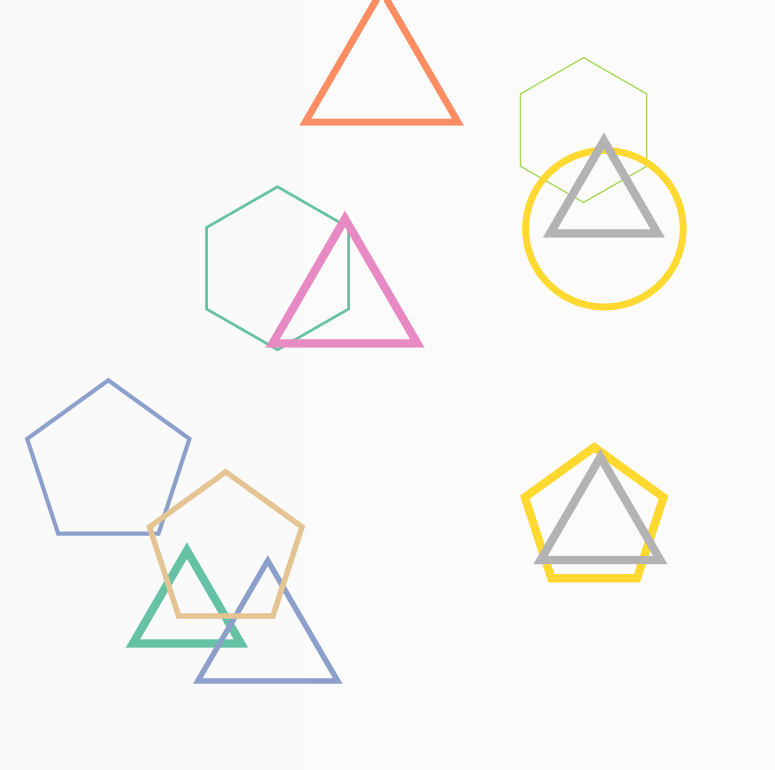[{"shape": "triangle", "thickness": 3, "radius": 0.4, "center": [0.241, 0.205]}, {"shape": "hexagon", "thickness": 1, "radius": 0.53, "center": [0.358, 0.652]}, {"shape": "triangle", "thickness": 2.5, "radius": 0.57, "center": [0.492, 0.898]}, {"shape": "triangle", "thickness": 2, "radius": 0.52, "center": [0.346, 0.168]}, {"shape": "pentagon", "thickness": 1.5, "radius": 0.55, "center": [0.14, 0.396]}, {"shape": "triangle", "thickness": 3, "radius": 0.54, "center": [0.445, 0.608]}, {"shape": "hexagon", "thickness": 0.5, "radius": 0.47, "center": [0.753, 0.831]}, {"shape": "pentagon", "thickness": 3, "radius": 0.47, "center": [0.767, 0.325]}, {"shape": "circle", "thickness": 2.5, "radius": 0.51, "center": [0.78, 0.703]}, {"shape": "pentagon", "thickness": 2, "radius": 0.52, "center": [0.291, 0.284]}, {"shape": "triangle", "thickness": 3, "radius": 0.45, "center": [0.775, 0.317]}, {"shape": "triangle", "thickness": 3, "radius": 0.4, "center": [0.779, 0.737]}]